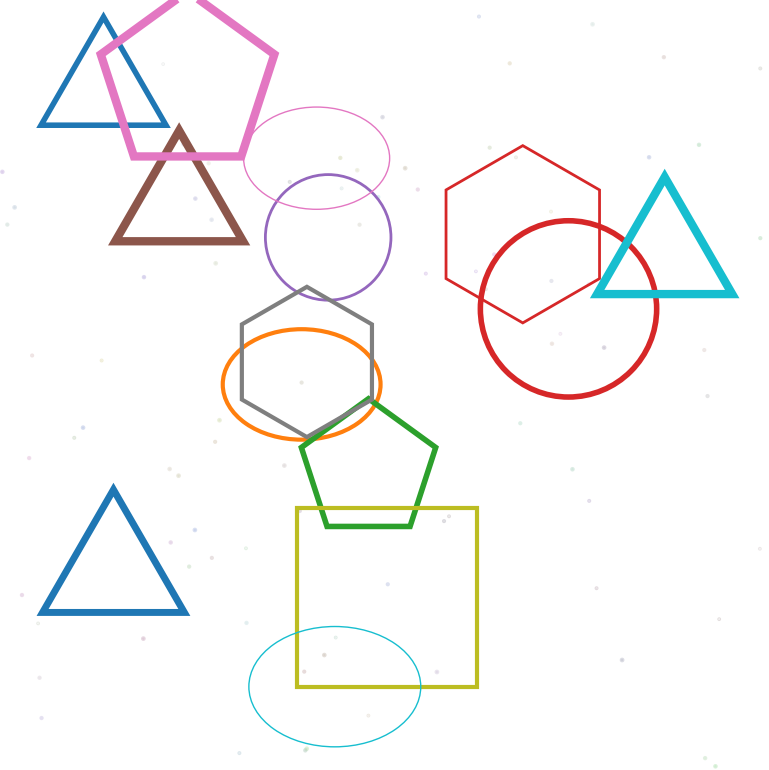[{"shape": "triangle", "thickness": 2.5, "radius": 0.53, "center": [0.147, 0.258]}, {"shape": "triangle", "thickness": 2, "radius": 0.47, "center": [0.134, 0.884]}, {"shape": "oval", "thickness": 1.5, "radius": 0.51, "center": [0.392, 0.501]}, {"shape": "pentagon", "thickness": 2, "radius": 0.46, "center": [0.479, 0.391]}, {"shape": "hexagon", "thickness": 1, "radius": 0.58, "center": [0.679, 0.696]}, {"shape": "circle", "thickness": 2, "radius": 0.57, "center": [0.738, 0.599]}, {"shape": "circle", "thickness": 1, "radius": 0.41, "center": [0.426, 0.692]}, {"shape": "triangle", "thickness": 3, "radius": 0.48, "center": [0.233, 0.735]}, {"shape": "oval", "thickness": 0.5, "radius": 0.47, "center": [0.411, 0.795]}, {"shape": "pentagon", "thickness": 3, "radius": 0.59, "center": [0.244, 0.893]}, {"shape": "hexagon", "thickness": 1.5, "radius": 0.49, "center": [0.399, 0.53]}, {"shape": "square", "thickness": 1.5, "radius": 0.58, "center": [0.503, 0.224]}, {"shape": "oval", "thickness": 0.5, "radius": 0.56, "center": [0.435, 0.108]}, {"shape": "triangle", "thickness": 3, "radius": 0.51, "center": [0.863, 0.669]}]